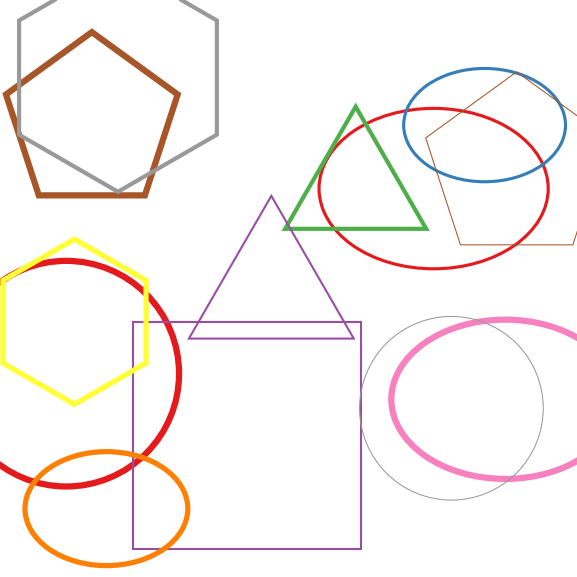[{"shape": "circle", "thickness": 3, "radius": 0.98, "center": [0.115, 0.352]}, {"shape": "oval", "thickness": 1.5, "radius": 0.99, "center": [0.751, 0.673]}, {"shape": "oval", "thickness": 1.5, "radius": 0.7, "center": [0.839, 0.783]}, {"shape": "triangle", "thickness": 2, "radius": 0.71, "center": [0.616, 0.673]}, {"shape": "square", "thickness": 1, "radius": 0.99, "center": [0.428, 0.245]}, {"shape": "triangle", "thickness": 1, "radius": 0.82, "center": [0.47, 0.495]}, {"shape": "oval", "thickness": 2.5, "radius": 0.7, "center": [0.184, 0.118]}, {"shape": "hexagon", "thickness": 2.5, "radius": 0.72, "center": [0.129, 0.442]}, {"shape": "pentagon", "thickness": 3, "radius": 0.78, "center": [0.159, 0.787]}, {"shape": "pentagon", "thickness": 0.5, "radius": 0.83, "center": [0.895, 0.709]}, {"shape": "oval", "thickness": 3, "radius": 0.99, "center": [0.875, 0.308]}, {"shape": "circle", "thickness": 0.5, "radius": 0.8, "center": [0.782, 0.292]}, {"shape": "hexagon", "thickness": 2, "radius": 0.99, "center": [0.204, 0.865]}]